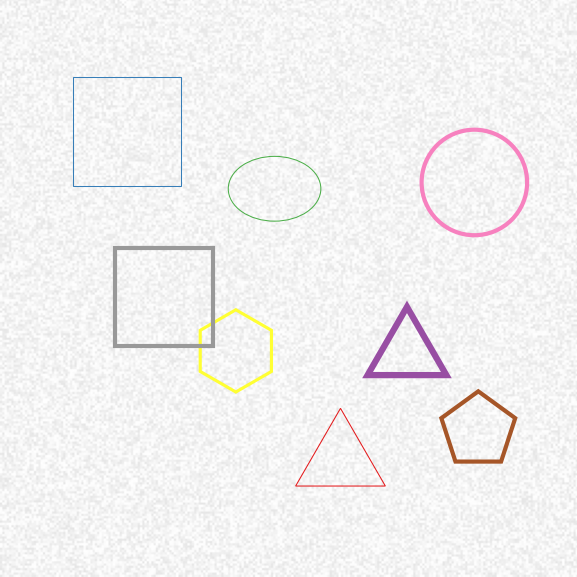[{"shape": "triangle", "thickness": 0.5, "radius": 0.45, "center": [0.59, 0.202]}, {"shape": "square", "thickness": 0.5, "radius": 0.47, "center": [0.219, 0.771]}, {"shape": "oval", "thickness": 0.5, "radius": 0.4, "center": [0.475, 0.672]}, {"shape": "triangle", "thickness": 3, "radius": 0.39, "center": [0.705, 0.389]}, {"shape": "hexagon", "thickness": 1.5, "radius": 0.36, "center": [0.408, 0.392]}, {"shape": "pentagon", "thickness": 2, "radius": 0.34, "center": [0.828, 0.254]}, {"shape": "circle", "thickness": 2, "radius": 0.46, "center": [0.821, 0.683]}, {"shape": "square", "thickness": 2, "radius": 0.43, "center": [0.284, 0.485]}]